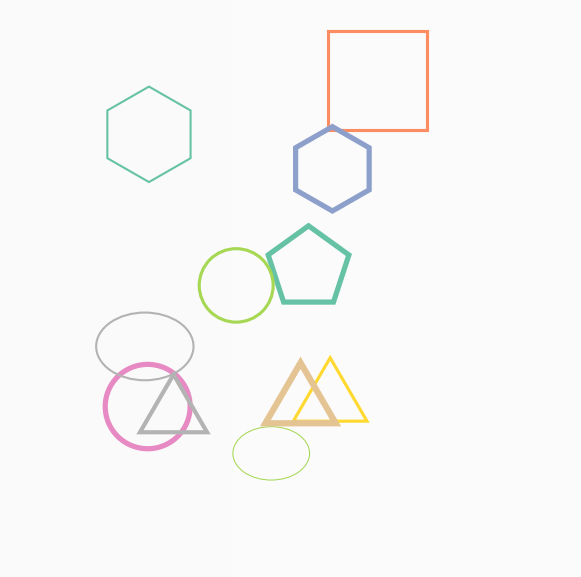[{"shape": "hexagon", "thickness": 1, "radius": 0.41, "center": [0.256, 0.767]}, {"shape": "pentagon", "thickness": 2.5, "radius": 0.37, "center": [0.531, 0.535]}, {"shape": "square", "thickness": 1.5, "radius": 0.43, "center": [0.65, 0.859]}, {"shape": "hexagon", "thickness": 2.5, "radius": 0.37, "center": [0.572, 0.707]}, {"shape": "circle", "thickness": 2.5, "radius": 0.37, "center": [0.254, 0.295]}, {"shape": "circle", "thickness": 1.5, "radius": 0.32, "center": [0.406, 0.505]}, {"shape": "oval", "thickness": 0.5, "radius": 0.33, "center": [0.467, 0.214]}, {"shape": "triangle", "thickness": 1.5, "radius": 0.37, "center": [0.568, 0.306]}, {"shape": "triangle", "thickness": 3, "radius": 0.35, "center": [0.517, 0.301]}, {"shape": "oval", "thickness": 1, "radius": 0.42, "center": [0.249, 0.399]}, {"shape": "triangle", "thickness": 2, "radius": 0.33, "center": [0.299, 0.284]}]